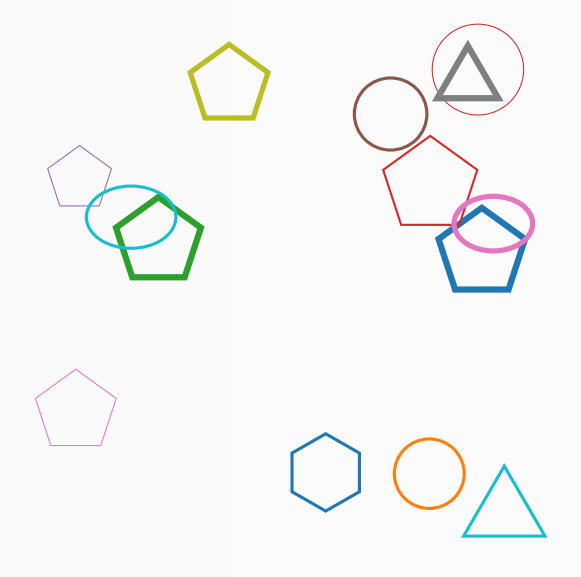[{"shape": "pentagon", "thickness": 3, "radius": 0.39, "center": [0.829, 0.561]}, {"shape": "hexagon", "thickness": 1.5, "radius": 0.33, "center": [0.56, 0.181]}, {"shape": "circle", "thickness": 1.5, "radius": 0.3, "center": [0.739, 0.179]}, {"shape": "pentagon", "thickness": 3, "radius": 0.38, "center": [0.273, 0.581]}, {"shape": "circle", "thickness": 0.5, "radius": 0.39, "center": [0.822, 0.879]}, {"shape": "pentagon", "thickness": 1, "radius": 0.43, "center": [0.74, 0.679]}, {"shape": "pentagon", "thickness": 0.5, "radius": 0.29, "center": [0.137, 0.689]}, {"shape": "circle", "thickness": 1.5, "radius": 0.31, "center": [0.672, 0.802]}, {"shape": "pentagon", "thickness": 0.5, "radius": 0.37, "center": [0.13, 0.287]}, {"shape": "oval", "thickness": 2.5, "radius": 0.34, "center": [0.849, 0.612]}, {"shape": "triangle", "thickness": 3, "radius": 0.3, "center": [0.805, 0.859]}, {"shape": "pentagon", "thickness": 2.5, "radius": 0.35, "center": [0.394, 0.852]}, {"shape": "triangle", "thickness": 1.5, "radius": 0.4, "center": [0.868, 0.111]}, {"shape": "oval", "thickness": 1.5, "radius": 0.38, "center": [0.226, 0.623]}]